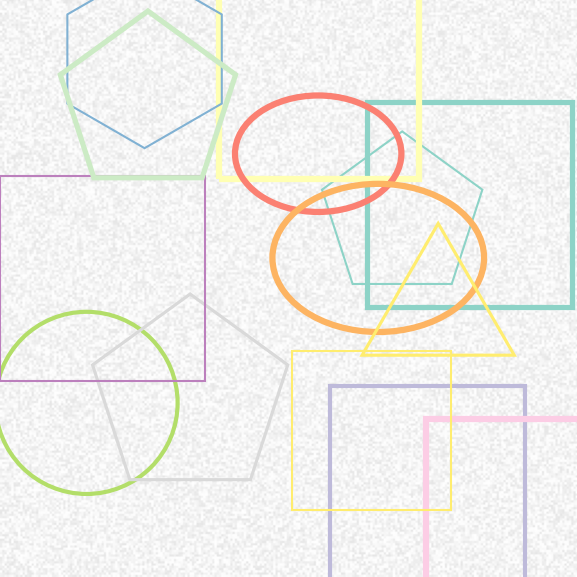[{"shape": "pentagon", "thickness": 1, "radius": 0.73, "center": [0.696, 0.626]}, {"shape": "square", "thickness": 2.5, "radius": 0.89, "center": [0.813, 0.645]}, {"shape": "square", "thickness": 3, "radius": 0.86, "center": [0.552, 0.863]}, {"shape": "square", "thickness": 2, "radius": 0.85, "center": [0.741, 0.162]}, {"shape": "oval", "thickness": 3, "radius": 0.72, "center": [0.551, 0.733]}, {"shape": "hexagon", "thickness": 1, "radius": 0.77, "center": [0.25, 0.897]}, {"shape": "oval", "thickness": 3, "radius": 0.92, "center": [0.655, 0.553]}, {"shape": "circle", "thickness": 2, "radius": 0.79, "center": [0.15, 0.302]}, {"shape": "square", "thickness": 3, "radius": 0.76, "center": [0.89, 0.122]}, {"shape": "pentagon", "thickness": 1.5, "radius": 0.89, "center": [0.329, 0.312]}, {"shape": "square", "thickness": 1, "radius": 0.89, "center": [0.178, 0.517]}, {"shape": "pentagon", "thickness": 2.5, "radius": 0.8, "center": [0.256, 0.82]}, {"shape": "triangle", "thickness": 1.5, "radius": 0.76, "center": [0.759, 0.46]}, {"shape": "square", "thickness": 1, "radius": 0.69, "center": [0.643, 0.254]}]